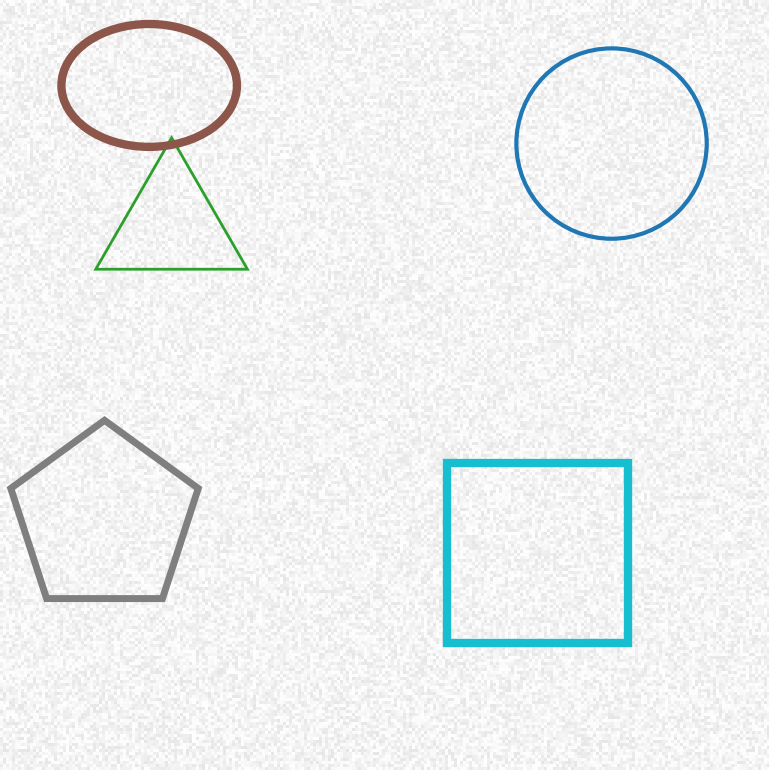[{"shape": "circle", "thickness": 1.5, "radius": 0.62, "center": [0.794, 0.814]}, {"shape": "triangle", "thickness": 1, "radius": 0.57, "center": [0.223, 0.707]}, {"shape": "oval", "thickness": 3, "radius": 0.57, "center": [0.194, 0.889]}, {"shape": "pentagon", "thickness": 2.5, "radius": 0.64, "center": [0.136, 0.326]}, {"shape": "square", "thickness": 3, "radius": 0.59, "center": [0.698, 0.282]}]